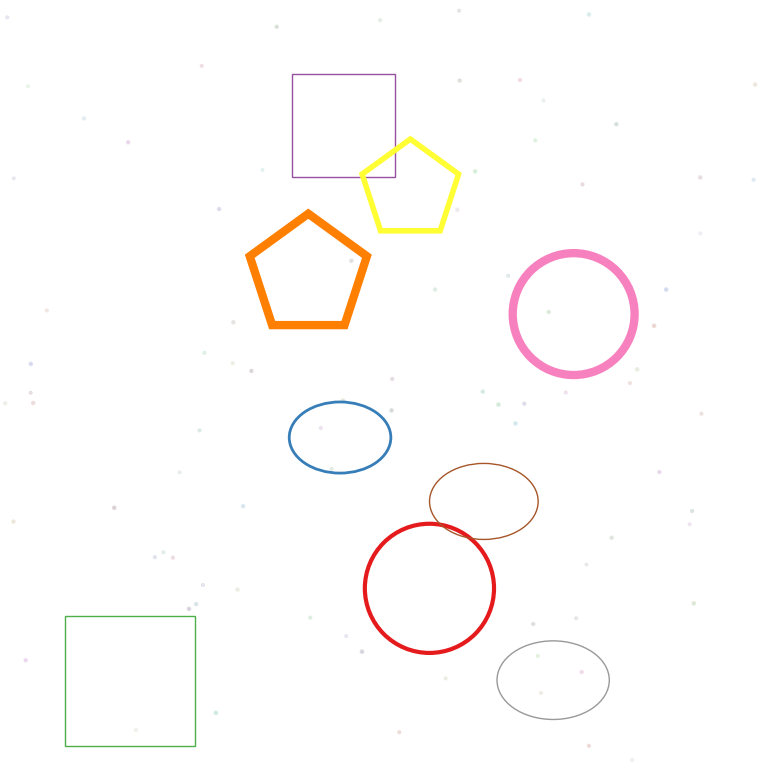[{"shape": "circle", "thickness": 1.5, "radius": 0.42, "center": [0.558, 0.236]}, {"shape": "oval", "thickness": 1, "radius": 0.33, "center": [0.442, 0.432]}, {"shape": "square", "thickness": 0.5, "radius": 0.42, "center": [0.168, 0.115]}, {"shape": "square", "thickness": 0.5, "radius": 0.34, "center": [0.446, 0.837]}, {"shape": "pentagon", "thickness": 3, "radius": 0.4, "center": [0.4, 0.643]}, {"shape": "pentagon", "thickness": 2, "radius": 0.33, "center": [0.533, 0.754]}, {"shape": "oval", "thickness": 0.5, "radius": 0.35, "center": [0.628, 0.349]}, {"shape": "circle", "thickness": 3, "radius": 0.4, "center": [0.745, 0.592]}, {"shape": "oval", "thickness": 0.5, "radius": 0.36, "center": [0.718, 0.117]}]